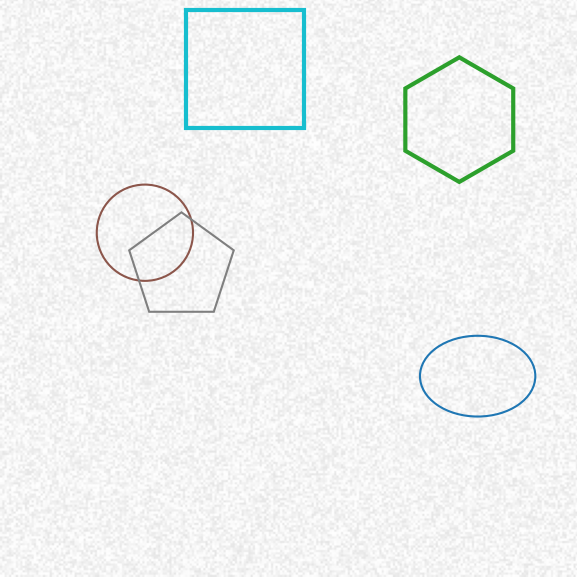[{"shape": "oval", "thickness": 1, "radius": 0.5, "center": [0.827, 0.348]}, {"shape": "hexagon", "thickness": 2, "radius": 0.54, "center": [0.795, 0.792]}, {"shape": "circle", "thickness": 1, "radius": 0.42, "center": [0.251, 0.596]}, {"shape": "pentagon", "thickness": 1, "radius": 0.48, "center": [0.314, 0.536]}, {"shape": "square", "thickness": 2, "radius": 0.51, "center": [0.424, 0.879]}]